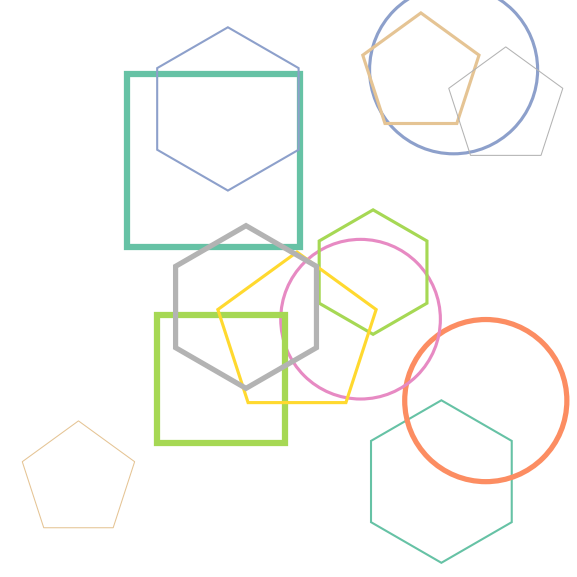[{"shape": "hexagon", "thickness": 1, "radius": 0.7, "center": [0.764, 0.165]}, {"shape": "square", "thickness": 3, "radius": 0.75, "center": [0.37, 0.721]}, {"shape": "circle", "thickness": 2.5, "radius": 0.7, "center": [0.841, 0.305]}, {"shape": "hexagon", "thickness": 1, "radius": 0.71, "center": [0.395, 0.811]}, {"shape": "circle", "thickness": 1.5, "radius": 0.73, "center": [0.785, 0.878]}, {"shape": "circle", "thickness": 1.5, "radius": 0.69, "center": [0.624, 0.446]}, {"shape": "square", "thickness": 3, "radius": 0.55, "center": [0.383, 0.343]}, {"shape": "hexagon", "thickness": 1.5, "radius": 0.54, "center": [0.646, 0.528]}, {"shape": "pentagon", "thickness": 1.5, "radius": 0.72, "center": [0.514, 0.419]}, {"shape": "pentagon", "thickness": 0.5, "radius": 0.51, "center": [0.136, 0.168]}, {"shape": "pentagon", "thickness": 1.5, "radius": 0.53, "center": [0.729, 0.871]}, {"shape": "pentagon", "thickness": 0.5, "radius": 0.52, "center": [0.876, 0.814]}, {"shape": "hexagon", "thickness": 2.5, "radius": 0.7, "center": [0.426, 0.468]}]